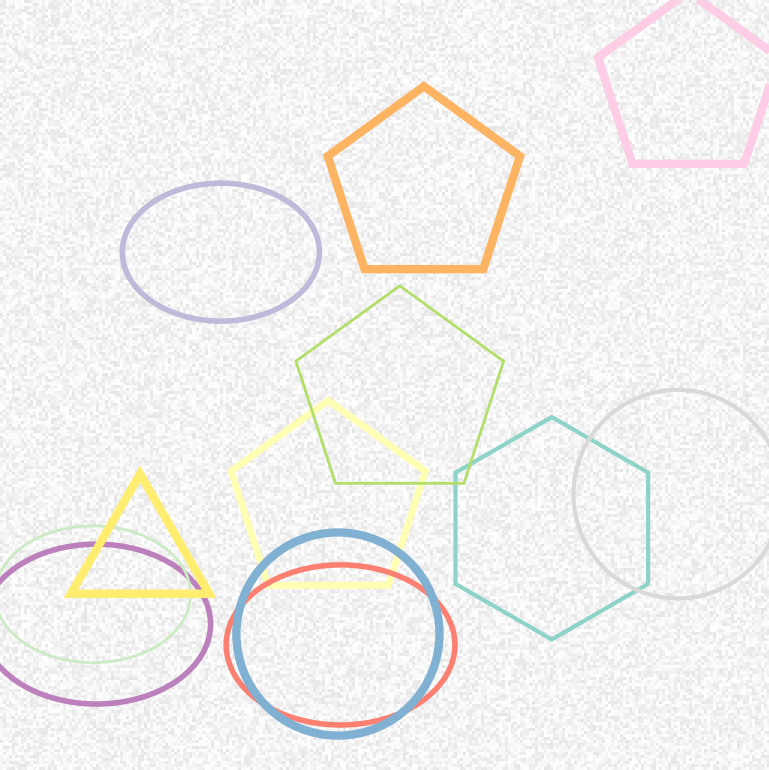[{"shape": "hexagon", "thickness": 1.5, "radius": 0.72, "center": [0.717, 0.314]}, {"shape": "pentagon", "thickness": 2.5, "radius": 0.66, "center": [0.426, 0.347]}, {"shape": "oval", "thickness": 2, "radius": 0.64, "center": [0.287, 0.673]}, {"shape": "oval", "thickness": 2, "radius": 0.74, "center": [0.442, 0.162]}, {"shape": "circle", "thickness": 3, "radius": 0.66, "center": [0.439, 0.177]}, {"shape": "pentagon", "thickness": 3, "radius": 0.66, "center": [0.551, 0.757]}, {"shape": "pentagon", "thickness": 1, "radius": 0.71, "center": [0.519, 0.487]}, {"shape": "pentagon", "thickness": 3, "radius": 0.62, "center": [0.894, 0.887]}, {"shape": "circle", "thickness": 1.5, "radius": 0.68, "center": [0.88, 0.358]}, {"shape": "oval", "thickness": 2, "radius": 0.74, "center": [0.125, 0.189]}, {"shape": "oval", "thickness": 1, "radius": 0.63, "center": [0.121, 0.228]}, {"shape": "triangle", "thickness": 3, "radius": 0.52, "center": [0.182, 0.281]}]